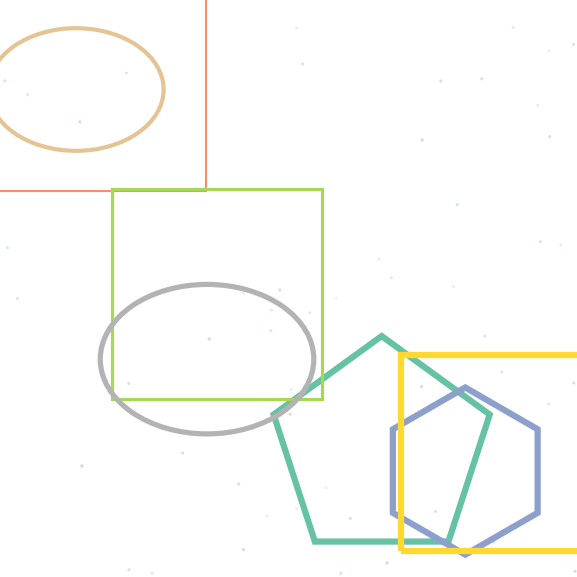[{"shape": "pentagon", "thickness": 3, "radius": 0.98, "center": [0.661, 0.221]}, {"shape": "square", "thickness": 1, "radius": 0.9, "center": [0.177, 0.847]}, {"shape": "hexagon", "thickness": 3, "radius": 0.72, "center": [0.806, 0.183]}, {"shape": "square", "thickness": 1.5, "radius": 0.91, "center": [0.375, 0.49]}, {"shape": "square", "thickness": 3, "radius": 0.85, "center": [0.863, 0.214]}, {"shape": "oval", "thickness": 2, "radius": 0.76, "center": [0.132, 0.844]}, {"shape": "oval", "thickness": 2.5, "radius": 0.92, "center": [0.358, 0.377]}]